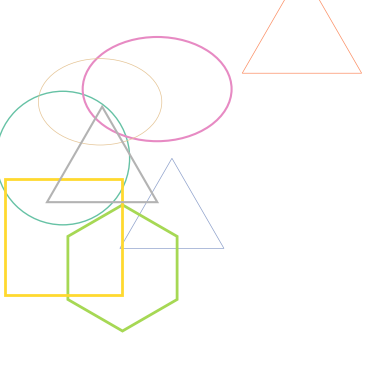[{"shape": "circle", "thickness": 1, "radius": 0.87, "center": [0.163, 0.589]}, {"shape": "triangle", "thickness": 0.5, "radius": 0.9, "center": [0.784, 0.899]}, {"shape": "triangle", "thickness": 0.5, "radius": 0.78, "center": [0.447, 0.433]}, {"shape": "oval", "thickness": 1.5, "radius": 0.97, "center": [0.408, 0.769]}, {"shape": "hexagon", "thickness": 2, "radius": 0.82, "center": [0.318, 0.304]}, {"shape": "square", "thickness": 2, "radius": 0.76, "center": [0.165, 0.384]}, {"shape": "oval", "thickness": 0.5, "radius": 0.8, "center": [0.26, 0.736]}, {"shape": "triangle", "thickness": 1.5, "radius": 0.83, "center": [0.265, 0.558]}]